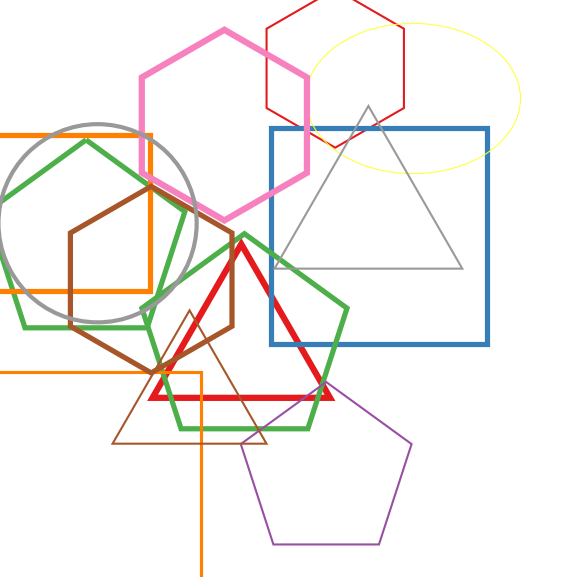[{"shape": "hexagon", "thickness": 1, "radius": 0.69, "center": [0.581, 0.881]}, {"shape": "triangle", "thickness": 3, "radius": 0.89, "center": [0.418, 0.399]}, {"shape": "square", "thickness": 2.5, "radius": 0.93, "center": [0.657, 0.591]}, {"shape": "pentagon", "thickness": 2.5, "radius": 0.93, "center": [0.423, 0.408]}, {"shape": "pentagon", "thickness": 2.5, "radius": 0.9, "center": [0.149, 0.577]}, {"shape": "pentagon", "thickness": 1, "radius": 0.78, "center": [0.565, 0.182]}, {"shape": "square", "thickness": 2.5, "radius": 0.68, "center": [0.125, 0.63]}, {"shape": "square", "thickness": 1.5, "radius": 0.97, "center": [0.155, 0.161]}, {"shape": "oval", "thickness": 0.5, "radius": 0.93, "center": [0.715, 0.829]}, {"shape": "hexagon", "thickness": 2.5, "radius": 0.81, "center": [0.262, 0.515]}, {"shape": "triangle", "thickness": 1, "radius": 0.77, "center": [0.328, 0.308]}, {"shape": "hexagon", "thickness": 3, "radius": 0.83, "center": [0.389, 0.782]}, {"shape": "triangle", "thickness": 1, "radius": 0.94, "center": [0.638, 0.628]}, {"shape": "circle", "thickness": 2, "radius": 0.86, "center": [0.169, 0.613]}]